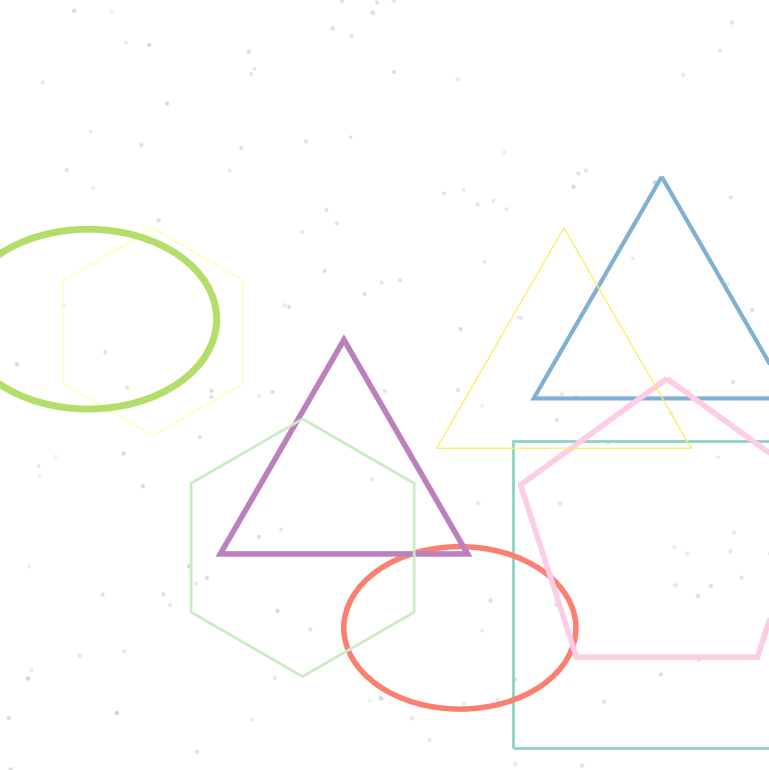[{"shape": "square", "thickness": 1, "radius": 1.0, "center": [0.866, 0.228]}, {"shape": "hexagon", "thickness": 0.5, "radius": 0.67, "center": [0.199, 0.569]}, {"shape": "oval", "thickness": 2, "radius": 0.75, "center": [0.597, 0.185]}, {"shape": "triangle", "thickness": 1.5, "radius": 0.96, "center": [0.859, 0.579]}, {"shape": "oval", "thickness": 2.5, "radius": 0.83, "center": [0.115, 0.586]}, {"shape": "pentagon", "thickness": 2, "radius": 1.0, "center": [0.866, 0.308]}, {"shape": "triangle", "thickness": 2, "radius": 0.93, "center": [0.447, 0.373]}, {"shape": "hexagon", "thickness": 1, "radius": 0.84, "center": [0.393, 0.289]}, {"shape": "triangle", "thickness": 0.5, "radius": 0.95, "center": [0.732, 0.513]}]